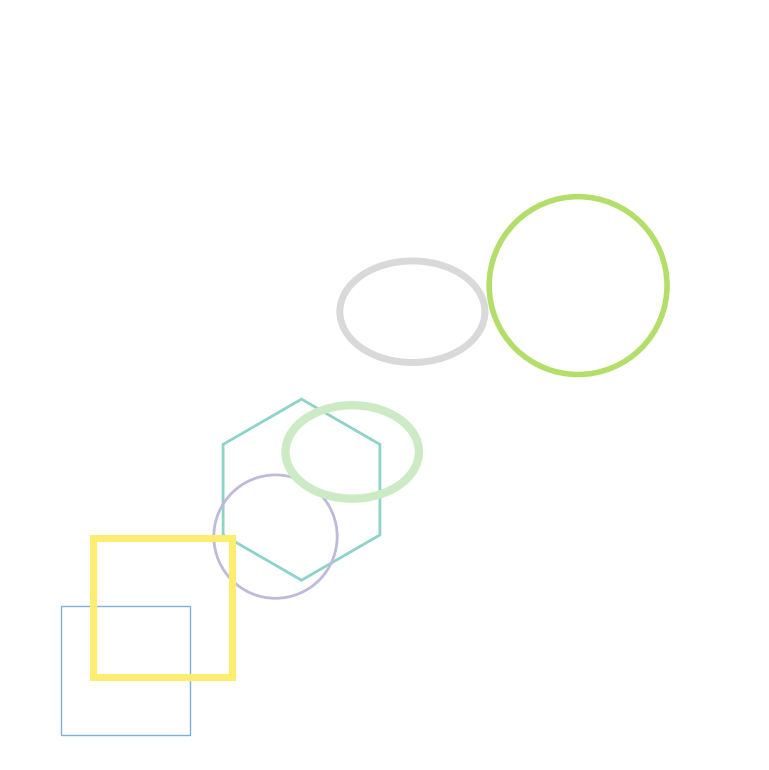[{"shape": "hexagon", "thickness": 1, "radius": 0.59, "center": [0.392, 0.364]}, {"shape": "circle", "thickness": 1, "radius": 0.4, "center": [0.358, 0.303]}, {"shape": "square", "thickness": 0.5, "radius": 0.42, "center": [0.163, 0.129]}, {"shape": "circle", "thickness": 2, "radius": 0.58, "center": [0.751, 0.629]}, {"shape": "oval", "thickness": 2.5, "radius": 0.47, "center": [0.536, 0.595]}, {"shape": "oval", "thickness": 3, "radius": 0.43, "center": [0.457, 0.413]}, {"shape": "square", "thickness": 2.5, "radius": 0.45, "center": [0.211, 0.211]}]